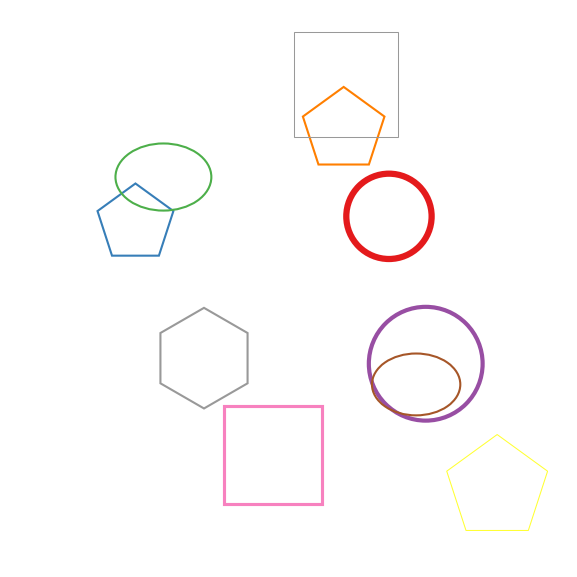[{"shape": "circle", "thickness": 3, "radius": 0.37, "center": [0.674, 0.625]}, {"shape": "pentagon", "thickness": 1, "radius": 0.35, "center": [0.235, 0.612]}, {"shape": "oval", "thickness": 1, "radius": 0.42, "center": [0.283, 0.693]}, {"shape": "circle", "thickness": 2, "radius": 0.49, "center": [0.737, 0.369]}, {"shape": "pentagon", "thickness": 1, "radius": 0.37, "center": [0.595, 0.774]}, {"shape": "pentagon", "thickness": 0.5, "radius": 0.46, "center": [0.861, 0.155]}, {"shape": "oval", "thickness": 1, "radius": 0.38, "center": [0.721, 0.333]}, {"shape": "square", "thickness": 1.5, "radius": 0.42, "center": [0.473, 0.212]}, {"shape": "hexagon", "thickness": 1, "radius": 0.44, "center": [0.353, 0.379]}, {"shape": "square", "thickness": 0.5, "radius": 0.45, "center": [0.599, 0.853]}]